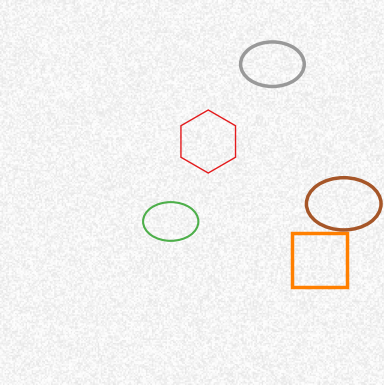[{"shape": "hexagon", "thickness": 1, "radius": 0.41, "center": [0.541, 0.632]}, {"shape": "oval", "thickness": 1.5, "radius": 0.36, "center": [0.443, 0.425]}, {"shape": "square", "thickness": 2.5, "radius": 0.35, "center": [0.83, 0.324]}, {"shape": "oval", "thickness": 2.5, "radius": 0.48, "center": [0.893, 0.471]}, {"shape": "oval", "thickness": 2.5, "radius": 0.41, "center": [0.708, 0.833]}]